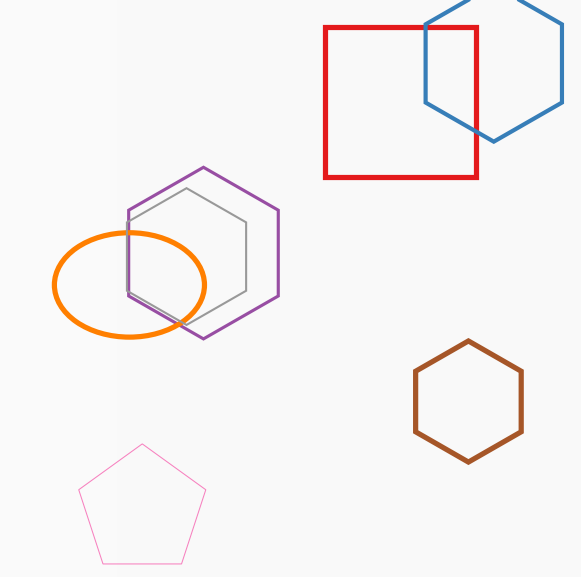[{"shape": "square", "thickness": 2.5, "radius": 0.65, "center": [0.689, 0.823]}, {"shape": "hexagon", "thickness": 2, "radius": 0.68, "center": [0.85, 0.889]}, {"shape": "hexagon", "thickness": 1.5, "radius": 0.74, "center": [0.35, 0.561]}, {"shape": "oval", "thickness": 2.5, "radius": 0.65, "center": [0.223, 0.506]}, {"shape": "hexagon", "thickness": 2.5, "radius": 0.52, "center": [0.806, 0.304]}, {"shape": "pentagon", "thickness": 0.5, "radius": 0.57, "center": [0.245, 0.116]}, {"shape": "hexagon", "thickness": 1, "radius": 0.59, "center": [0.321, 0.555]}]